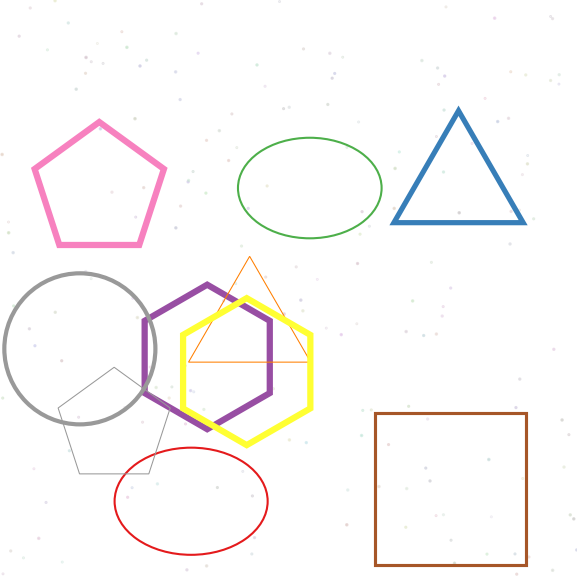[{"shape": "oval", "thickness": 1, "radius": 0.66, "center": [0.331, 0.131]}, {"shape": "triangle", "thickness": 2.5, "radius": 0.65, "center": [0.794, 0.678]}, {"shape": "oval", "thickness": 1, "radius": 0.62, "center": [0.536, 0.674]}, {"shape": "hexagon", "thickness": 3, "radius": 0.63, "center": [0.359, 0.381]}, {"shape": "triangle", "thickness": 0.5, "radius": 0.61, "center": [0.432, 0.433]}, {"shape": "hexagon", "thickness": 3, "radius": 0.64, "center": [0.427, 0.356]}, {"shape": "square", "thickness": 1.5, "radius": 0.66, "center": [0.78, 0.152]}, {"shape": "pentagon", "thickness": 3, "radius": 0.59, "center": [0.172, 0.67]}, {"shape": "pentagon", "thickness": 0.5, "radius": 0.51, "center": [0.198, 0.261]}, {"shape": "circle", "thickness": 2, "radius": 0.65, "center": [0.138, 0.395]}]